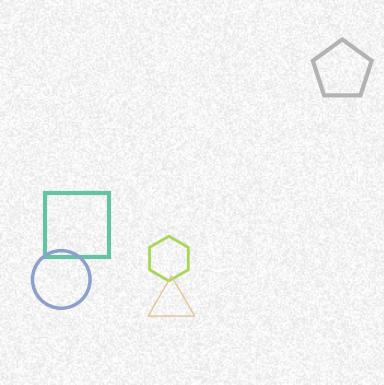[{"shape": "square", "thickness": 3, "radius": 0.41, "center": [0.2, 0.416]}, {"shape": "circle", "thickness": 2.5, "radius": 0.37, "center": [0.159, 0.274]}, {"shape": "hexagon", "thickness": 2, "radius": 0.29, "center": [0.439, 0.328]}, {"shape": "triangle", "thickness": 1, "radius": 0.35, "center": [0.445, 0.214]}, {"shape": "pentagon", "thickness": 3, "radius": 0.4, "center": [0.889, 0.817]}]